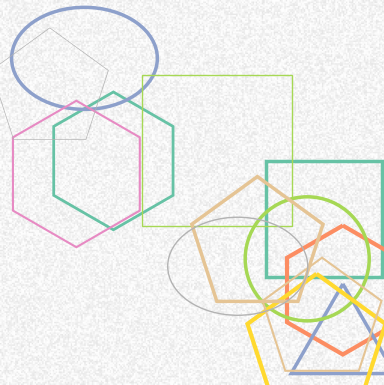[{"shape": "square", "thickness": 2.5, "radius": 0.75, "center": [0.843, 0.432]}, {"shape": "hexagon", "thickness": 2, "radius": 0.89, "center": [0.294, 0.582]}, {"shape": "hexagon", "thickness": 3, "radius": 0.84, "center": [0.891, 0.247]}, {"shape": "oval", "thickness": 2.5, "radius": 0.95, "center": [0.219, 0.848]}, {"shape": "triangle", "thickness": 2.5, "radius": 0.78, "center": [0.891, 0.107]}, {"shape": "hexagon", "thickness": 1.5, "radius": 0.95, "center": [0.198, 0.548]}, {"shape": "square", "thickness": 1, "radius": 0.98, "center": [0.563, 0.609]}, {"shape": "circle", "thickness": 2.5, "radius": 0.81, "center": [0.798, 0.328]}, {"shape": "pentagon", "thickness": 3, "radius": 0.94, "center": [0.822, 0.1]}, {"shape": "pentagon", "thickness": 1.5, "radius": 0.81, "center": [0.836, 0.168]}, {"shape": "pentagon", "thickness": 2.5, "radius": 0.9, "center": [0.669, 0.362]}, {"shape": "pentagon", "thickness": 0.5, "radius": 0.8, "center": [0.129, 0.768]}, {"shape": "oval", "thickness": 1, "radius": 0.91, "center": [0.617, 0.308]}]